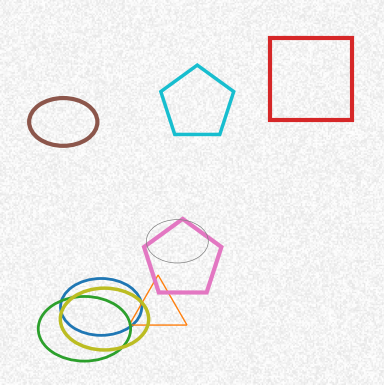[{"shape": "oval", "thickness": 2, "radius": 0.53, "center": [0.263, 0.203]}, {"shape": "triangle", "thickness": 1, "radius": 0.43, "center": [0.411, 0.199]}, {"shape": "oval", "thickness": 2, "radius": 0.6, "center": [0.219, 0.146]}, {"shape": "square", "thickness": 3, "radius": 0.53, "center": [0.809, 0.795]}, {"shape": "oval", "thickness": 3, "radius": 0.44, "center": [0.164, 0.683]}, {"shape": "pentagon", "thickness": 3, "radius": 0.53, "center": [0.475, 0.326]}, {"shape": "oval", "thickness": 0.5, "radius": 0.4, "center": [0.461, 0.373]}, {"shape": "oval", "thickness": 2.5, "radius": 0.57, "center": [0.271, 0.171]}, {"shape": "pentagon", "thickness": 2.5, "radius": 0.5, "center": [0.512, 0.731]}]